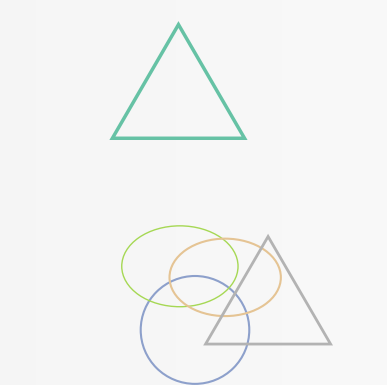[{"shape": "triangle", "thickness": 2.5, "radius": 0.98, "center": [0.461, 0.739]}, {"shape": "circle", "thickness": 1.5, "radius": 0.7, "center": [0.503, 0.143]}, {"shape": "oval", "thickness": 1, "radius": 0.75, "center": [0.464, 0.308]}, {"shape": "oval", "thickness": 1.5, "radius": 0.72, "center": [0.581, 0.28]}, {"shape": "triangle", "thickness": 2, "radius": 0.93, "center": [0.692, 0.199]}]